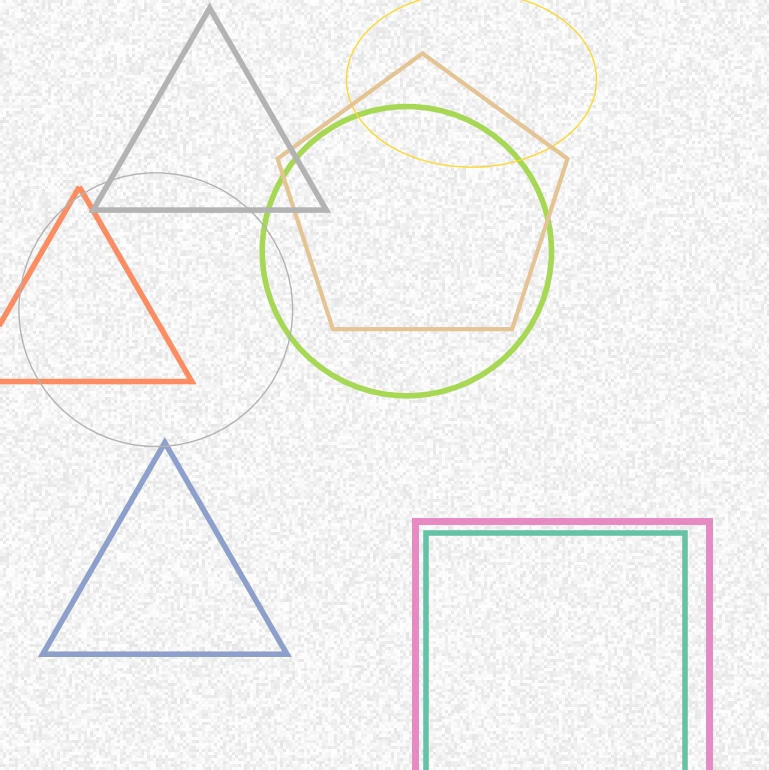[{"shape": "square", "thickness": 2, "radius": 0.84, "center": [0.722, 0.14]}, {"shape": "triangle", "thickness": 2, "radius": 0.84, "center": [0.103, 0.589]}, {"shape": "triangle", "thickness": 2, "radius": 0.92, "center": [0.214, 0.242]}, {"shape": "square", "thickness": 2.5, "radius": 0.96, "center": [0.73, 0.132]}, {"shape": "circle", "thickness": 2, "radius": 0.94, "center": [0.528, 0.674]}, {"shape": "oval", "thickness": 0.5, "radius": 0.81, "center": [0.612, 0.897]}, {"shape": "pentagon", "thickness": 1.5, "radius": 0.99, "center": [0.549, 0.733]}, {"shape": "circle", "thickness": 0.5, "radius": 0.89, "center": [0.202, 0.598]}, {"shape": "triangle", "thickness": 2, "radius": 0.87, "center": [0.272, 0.815]}]